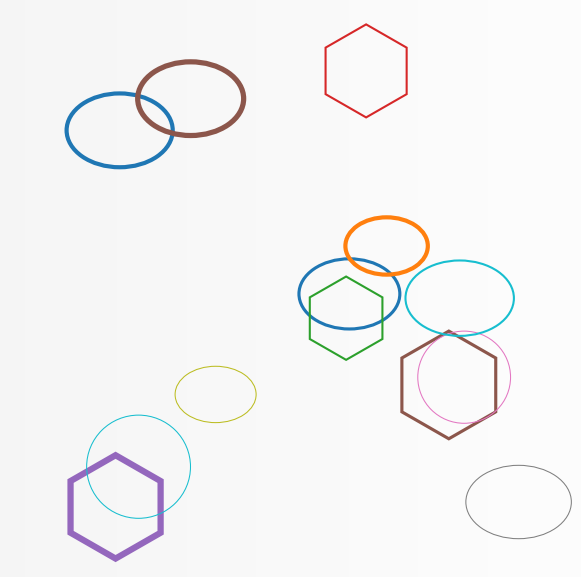[{"shape": "oval", "thickness": 2, "radius": 0.46, "center": [0.206, 0.773]}, {"shape": "oval", "thickness": 1.5, "radius": 0.43, "center": [0.601, 0.49]}, {"shape": "oval", "thickness": 2, "radius": 0.35, "center": [0.665, 0.573]}, {"shape": "hexagon", "thickness": 1, "radius": 0.36, "center": [0.595, 0.448]}, {"shape": "hexagon", "thickness": 1, "radius": 0.4, "center": [0.63, 0.876]}, {"shape": "hexagon", "thickness": 3, "radius": 0.45, "center": [0.199, 0.121]}, {"shape": "hexagon", "thickness": 1.5, "radius": 0.47, "center": [0.772, 0.333]}, {"shape": "oval", "thickness": 2.5, "radius": 0.46, "center": [0.328, 0.828]}, {"shape": "circle", "thickness": 0.5, "radius": 0.4, "center": [0.799, 0.346]}, {"shape": "oval", "thickness": 0.5, "radius": 0.45, "center": [0.892, 0.13]}, {"shape": "oval", "thickness": 0.5, "radius": 0.35, "center": [0.371, 0.316]}, {"shape": "oval", "thickness": 1, "radius": 0.47, "center": [0.791, 0.483]}, {"shape": "circle", "thickness": 0.5, "radius": 0.45, "center": [0.238, 0.191]}]